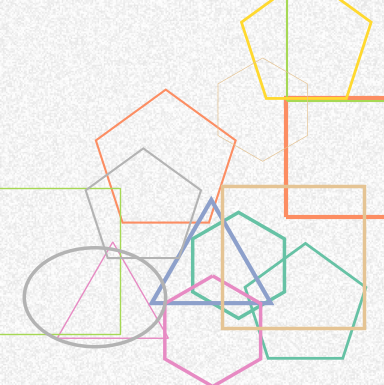[{"shape": "hexagon", "thickness": 2.5, "radius": 0.69, "center": [0.62, 0.311]}, {"shape": "pentagon", "thickness": 2, "radius": 0.82, "center": [0.793, 0.203]}, {"shape": "square", "thickness": 3, "radius": 0.77, "center": [0.897, 0.59]}, {"shape": "pentagon", "thickness": 1.5, "radius": 0.95, "center": [0.431, 0.576]}, {"shape": "triangle", "thickness": 3, "radius": 0.89, "center": [0.549, 0.302]}, {"shape": "hexagon", "thickness": 2.5, "radius": 0.72, "center": [0.553, 0.14]}, {"shape": "triangle", "thickness": 1, "radius": 0.83, "center": [0.293, 0.205]}, {"shape": "square", "thickness": 1.5, "radius": 0.7, "center": [0.886, 0.879]}, {"shape": "square", "thickness": 1, "radius": 0.95, "center": [0.122, 0.322]}, {"shape": "pentagon", "thickness": 2, "radius": 0.89, "center": [0.796, 0.888]}, {"shape": "square", "thickness": 2.5, "radius": 0.92, "center": [0.761, 0.332]}, {"shape": "hexagon", "thickness": 0.5, "radius": 0.67, "center": [0.682, 0.715]}, {"shape": "oval", "thickness": 2.5, "radius": 0.92, "center": [0.247, 0.228]}, {"shape": "pentagon", "thickness": 1.5, "radius": 0.79, "center": [0.372, 0.457]}]